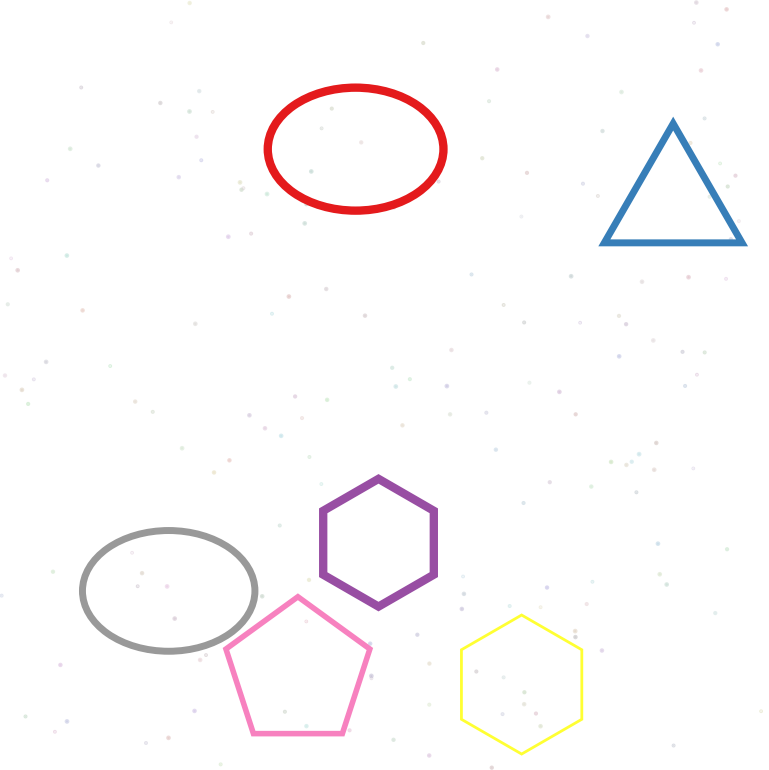[{"shape": "oval", "thickness": 3, "radius": 0.57, "center": [0.462, 0.806]}, {"shape": "triangle", "thickness": 2.5, "radius": 0.52, "center": [0.874, 0.736]}, {"shape": "hexagon", "thickness": 3, "radius": 0.41, "center": [0.492, 0.295]}, {"shape": "hexagon", "thickness": 1, "radius": 0.45, "center": [0.677, 0.111]}, {"shape": "pentagon", "thickness": 2, "radius": 0.49, "center": [0.387, 0.127]}, {"shape": "oval", "thickness": 2.5, "radius": 0.56, "center": [0.219, 0.233]}]